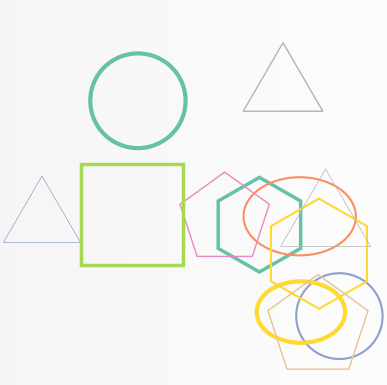[{"shape": "hexagon", "thickness": 2.5, "radius": 0.61, "center": [0.669, 0.416]}, {"shape": "circle", "thickness": 3, "radius": 0.61, "center": [0.356, 0.738]}, {"shape": "oval", "thickness": 1.5, "radius": 0.72, "center": [0.773, 0.438]}, {"shape": "circle", "thickness": 1.5, "radius": 0.56, "center": [0.876, 0.179]}, {"shape": "triangle", "thickness": 0.5, "radius": 0.57, "center": [0.108, 0.428]}, {"shape": "pentagon", "thickness": 1, "radius": 0.61, "center": [0.58, 0.432]}, {"shape": "square", "thickness": 2.5, "radius": 0.66, "center": [0.34, 0.442]}, {"shape": "hexagon", "thickness": 1.5, "radius": 0.72, "center": [0.823, 0.341]}, {"shape": "oval", "thickness": 3, "radius": 0.57, "center": [0.777, 0.189]}, {"shape": "pentagon", "thickness": 1, "radius": 0.68, "center": [0.82, 0.151]}, {"shape": "triangle", "thickness": 0.5, "radius": 0.67, "center": [0.84, 0.427]}, {"shape": "triangle", "thickness": 1, "radius": 0.59, "center": [0.73, 0.77]}]